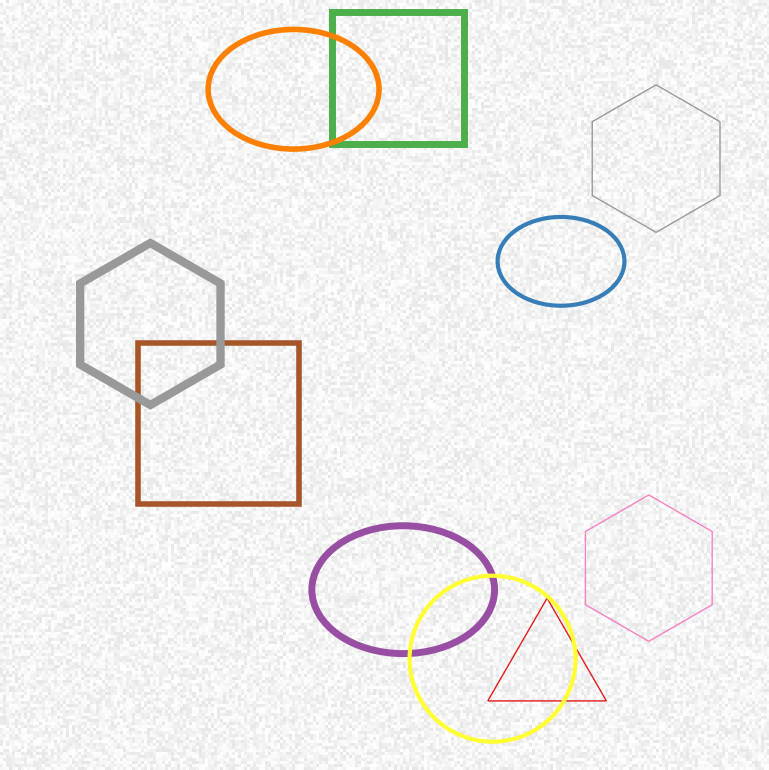[{"shape": "triangle", "thickness": 0.5, "radius": 0.44, "center": [0.711, 0.134]}, {"shape": "oval", "thickness": 1.5, "radius": 0.41, "center": [0.729, 0.661]}, {"shape": "square", "thickness": 2.5, "radius": 0.43, "center": [0.517, 0.899]}, {"shape": "oval", "thickness": 2.5, "radius": 0.59, "center": [0.524, 0.234]}, {"shape": "oval", "thickness": 2, "radius": 0.55, "center": [0.381, 0.884]}, {"shape": "circle", "thickness": 1.5, "radius": 0.54, "center": [0.64, 0.145]}, {"shape": "square", "thickness": 2, "radius": 0.52, "center": [0.284, 0.45]}, {"shape": "hexagon", "thickness": 0.5, "radius": 0.48, "center": [0.843, 0.262]}, {"shape": "hexagon", "thickness": 0.5, "radius": 0.48, "center": [0.852, 0.794]}, {"shape": "hexagon", "thickness": 3, "radius": 0.53, "center": [0.195, 0.579]}]